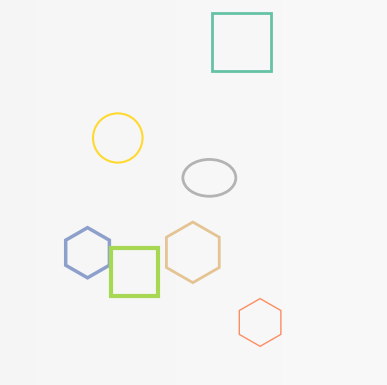[{"shape": "square", "thickness": 2, "radius": 0.38, "center": [0.623, 0.89]}, {"shape": "hexagon", "thickness": 1, "radius": 0.31, "center": [0.671, 0.162]}, {"shape": "hexagon", "thickness": 2.5, "radius": 0.33, "center": [0.226, 0.344]}, {"shape": "square", "thickness": 3, "radius": 0.31, "center": [0.347, 0.294]}, {"shape": "circle", "thickness": 1.5, "radius": 0.32, "center": [0.304, 0.642]}, {"shape": "hexagon", "thickness": 2, "radius": 0.39, "center": [0.498, 0.345]}, {"shape": "oval", "thickness": 2, "radius": 0.34, "center": [0.54, 0.538]}]